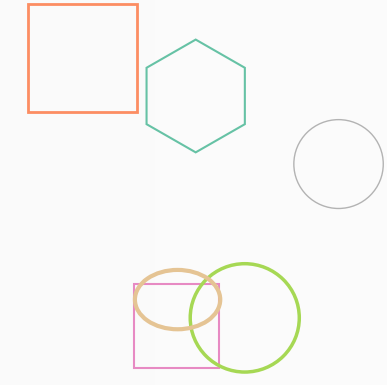[{"shape": "hexagon", "thickness": 1.5, "radius": 0.73, "center": [0.505, 0.751]}, {"shape": "square", "thickness": 2, "radius": 0.7, "center": [0.213, 0.849]}, {"shape": "square", "thickness": 1.5, "radius": 0.55, "center": [0.455, 0.154]}, {"shape": "circle", "thickness": 2.5, "radius": 0.7, "center": [0.632, 0.174]}, {"shape": "oval", "thickness": 3, "radius": 0.55, "center": [0.458, 0.222]}, {"shape": "circle", "thickness": 1, "radius": 0.58, "center": [0.874, 0.574]}]